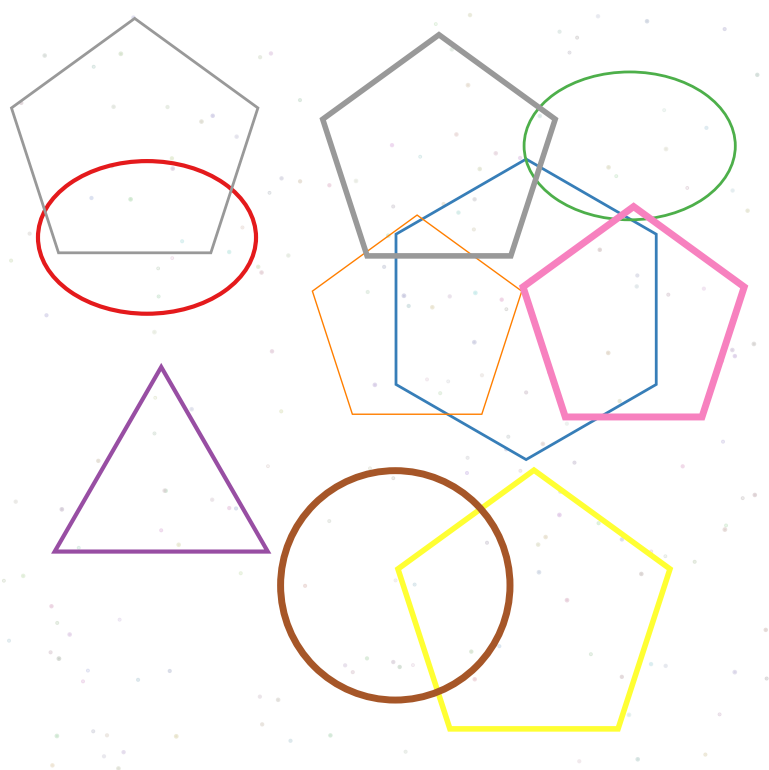[{"shape": "oval", "thickness": 1.5, "radius": 0.71, "center": [0.191, 0.692]}, {"shape": "hexagon", "thickness": 1, "radius": 0.98, "center": [0.683, 0.598]}, {"shape": "oval", "thickness": 1, "radius": 0.69, "center": [0.818, 0.811]}, {"shape": "triangle", "thickness": 1.5, "radius": 0.8, "center": [0.209, 0.364]}, {"shape": "pentagon", "thickness": 0.5, "radius": 0.71, "center": [0.542, 0.578]}, {"shape": "pentagon", "thickness": 2, "radius": 0.93, "center": [0.693, 0.204]}, {"shape": "circle", "thickness": 2.5, "radius": 0.74, "center": [0.513, 0.24]}, {"shape": "pentagon", "thickness": 2.5, "radius": 0.76, "center": [0.823, 0.581]}, {"shape": "pentagon", "thickness": 2, "radius": 0.79, "center": [0.57, 0.796]}, {"shape": "pentagon", "thickness": 1, "radius": 0.84, "center": [0.175, 0.808]}]